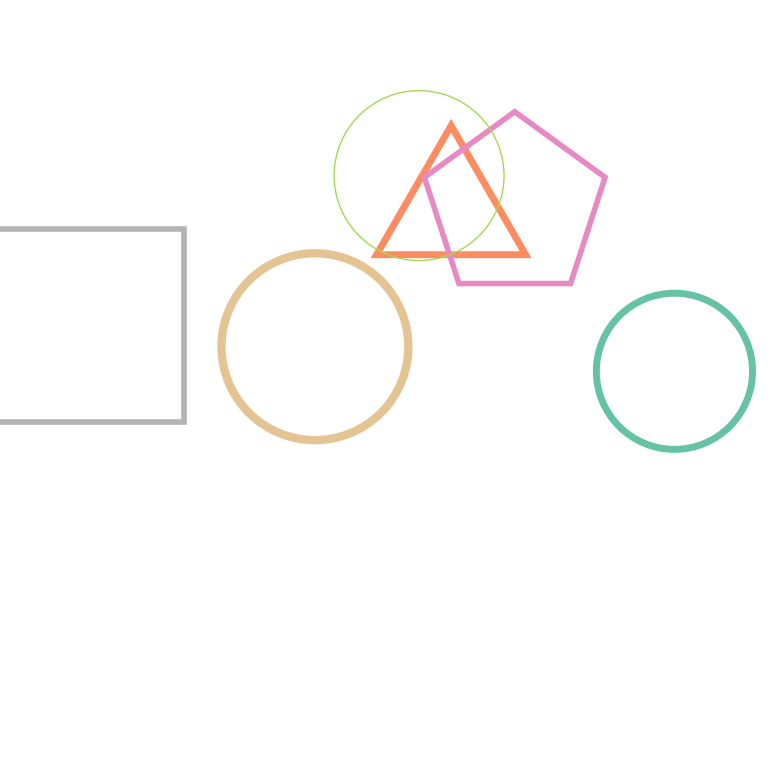[{"shape": "circle", "thickness": 2.5, "radius": 0.51, "center": [0.876, 0.518]}, {"shape": "triangle", "thickness": 2.5, "radius": 0.56, "center": [0.586, 0.725]}, {"shape": "pentagon", "thickness": 2, "radius": 0.62, "center": [0.668, 0.732]}, {"shape": "circle", "thickness": 0.5, "radius": 0.55, "center": [0.544, 0.772]}, {"shape": "circle", "thickness": 3, "radius": 0.61, "center": [0.409, 0.55]}, {"shape": "square", "thickness": 2, "radius": 0.63, "center": [0.114, 0.577]}]